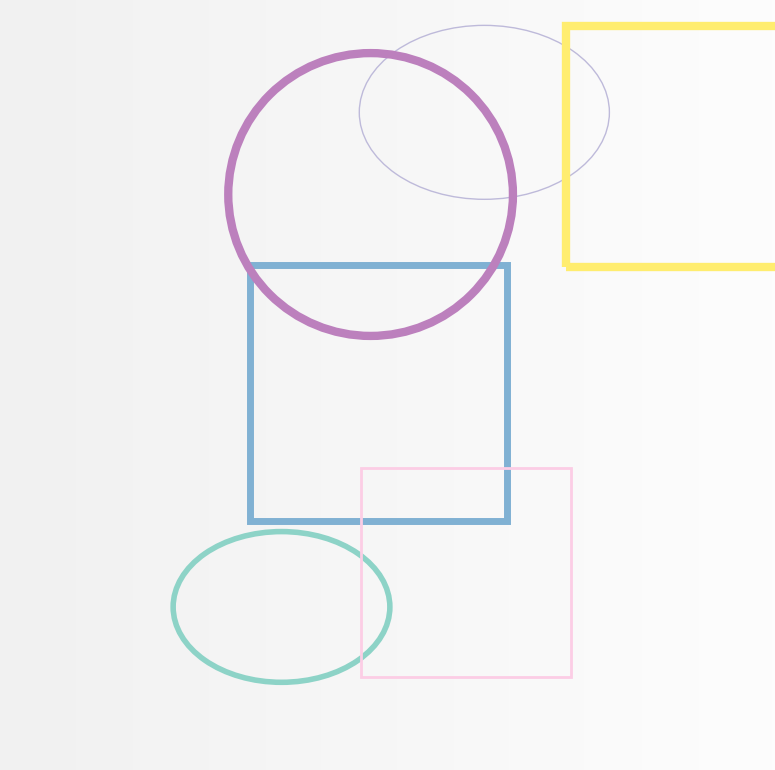[{"shape": "oval", "thickness": 2, "radius": 0.7, "center": [0.363, 0.212]}, {"shape": "oval", "thickness": 0.5, "radius": 0.81, "center": [0.625, 0.854]}, {"shape": "square", "thickness": 2.5, "radius": 0.83, "center": [0.489, 0.489]}, {"shape": "square", "thickness": 1, "radius": 0.68, "center": [0.601, 0.257]}, {"shape": "circle", "thickness": 3, "radius": 0.92, "center": [0.478, 0.747]}, {"shape": "square", "thickness": 3, "radius": 0.78, "center": [0.887, 0.81]}]